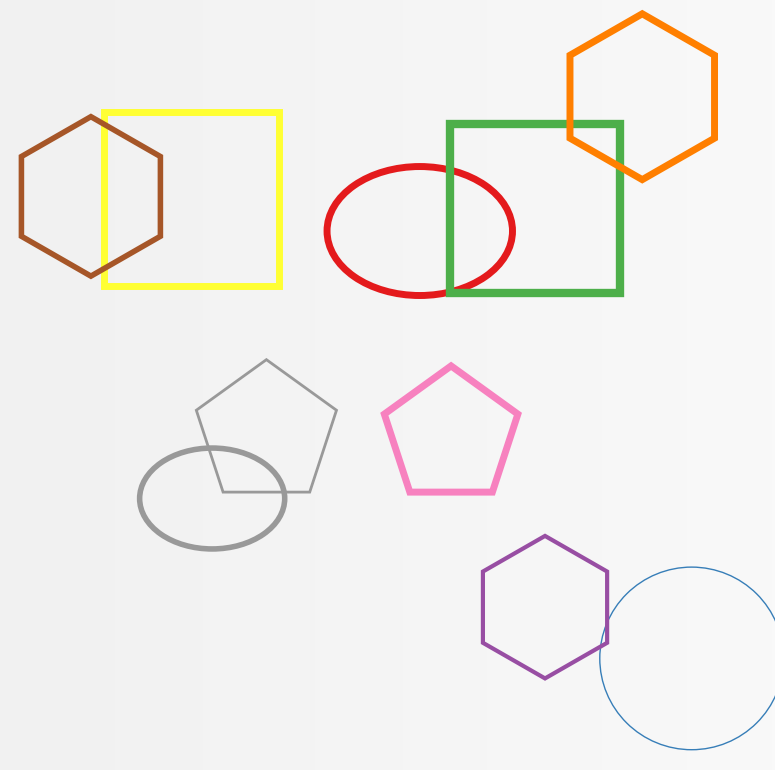[{"shape": "oval", "thickness": 2.5, "radius": 0.6, "center": [0.542, 0.7]}, {"shape": "circle", "thickness": 0.5, "radius": 0.59, "center": [0.892, 0.145]}, {"shape": "square", "thickness": 3, "radius": 0.55, "center": [0.69, 0.729]}, {"shape": "hexagon", "thickness": 1.5, "radius": 0.46, "center": [0.703, 0.211]}, {"shape": "hexagon", "thickness": 2.5, "radius": 0.54, "center": [0.829, 0.874]}, {"shape": "square", "thickness": 2.5, "radius": 0.57, "center": [0.247, 0.741]}, {"shape": "hexagon", "thickness": 2, "radius": 0.52, "center": [0.117, 0.745]}, {"shape": "pentagon", "thickness": 2.5, "radius": 0.45, "center": [0.582, 0.434]}, {"shape": "oval", "thickness": 2, "radius": 0.47, "center": [0.274, 0.353]}, {"shape": "pentagon", "thickness": 1, "radius": 0.48, "center": [0.344, 0.438]}]